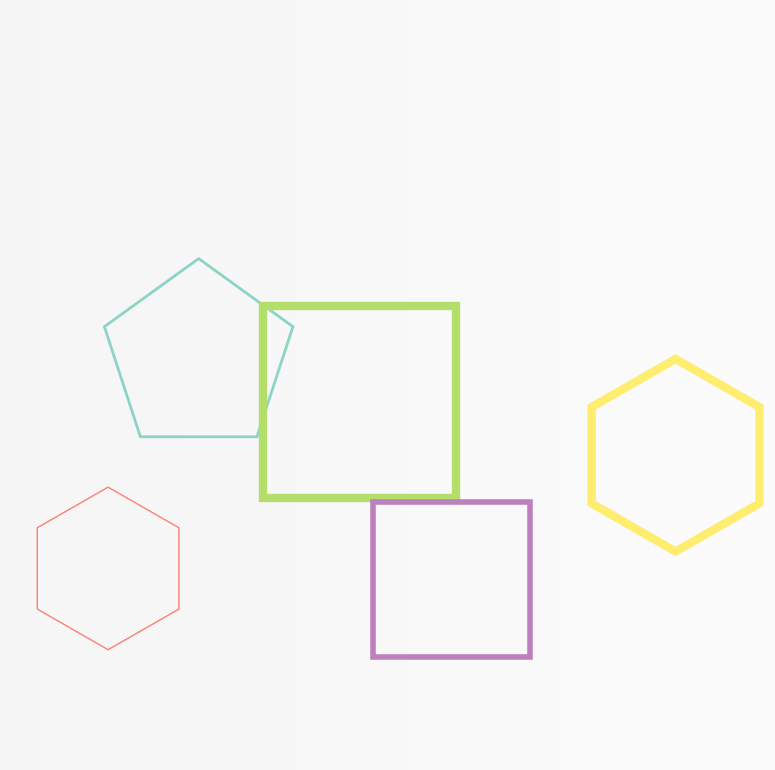[{"shape": "pentagon", "thickness": 1, "radius": 0.64, "center": [0.256, 0.536]}, {"shape": "hexagon", "thickness": 0.5, "radius": 0.53, "center": [0.139, 0.262]}, {"shape": "square", "thickness": 3, "radius": 0.62, "center": [0.464, 0.478]}, {"shape": "square", "thickness": 2, "radius": 0.5, "center": [0.583, 0.247]}, {"shape": "hexagon", "thickness": 3, "radius": 0.63, "center": [0.872, 0.409]}]